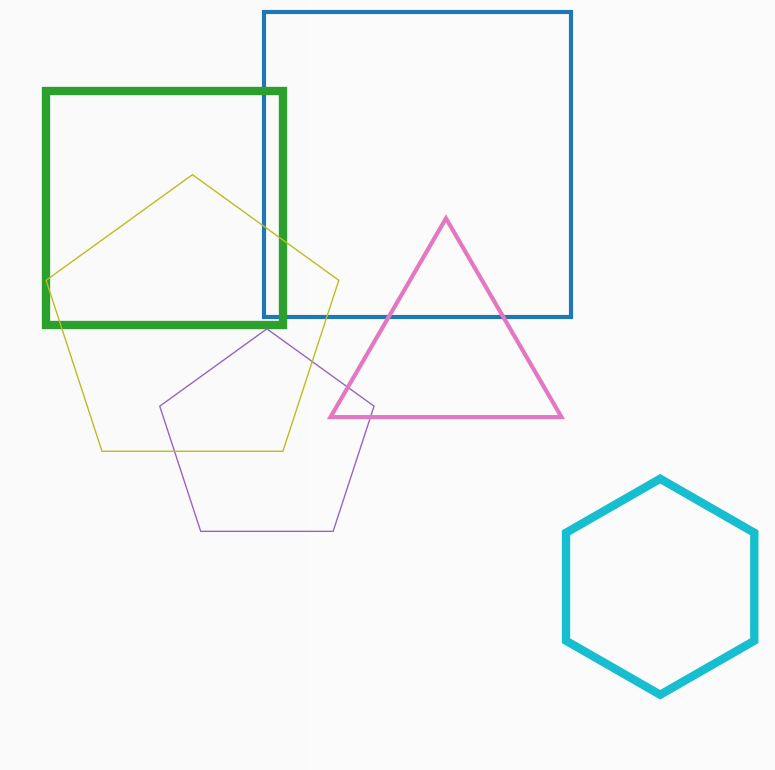[{"shape": "square", "thickness": 1.5, "radius": 0.99, "center": [0.539, 0.786]}, {"shape": "square", "thickness": 3, "radius": 0.76, "center": [0.212, 0.73]}, {"shape": "pentagon", "thickness": 0.5, "radius": 0.73, "center": [0.344, 0.428]}, {"shape": "triangle", "thickness": 1.5, "radius": 0.86, "center": [0.575, 0.544]}, {"shape": "pentagon", "thickness": 0.5, "radius": 0.99, "center": [0.248, 0.575]}, {"shape": "hexagon", "thickness": 3, "radius": 0.7, "center": [0.852, 0.238]}]